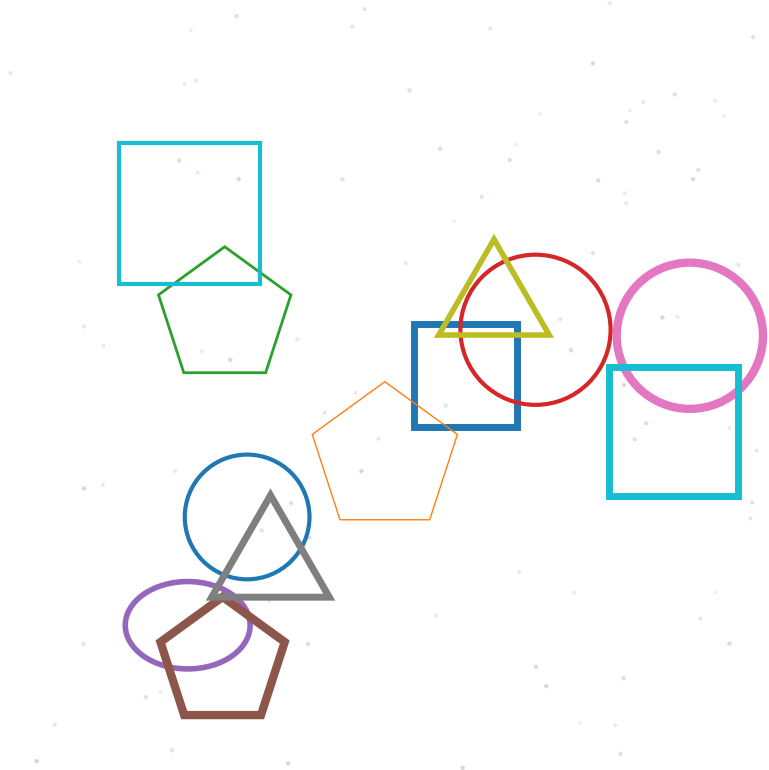[{"shape": "circle", "thickness": 1.5, "radius": 0.4, "center": [0.321, 0.329]}, {"shape": "square", "thickness": 2.5, "radius": 0.34, "center": [0.604, 0.512]}, {"shape": "pentagon", "thickness": 0.5, "radius": 0.5, "center": [0.5, 0.405]}, {"shape": "pentagon", "thickness": 1, "radius": 0.45, "center": [0.292, 0.589]}, {"shape": "circle", "thickness": 1.5, "radius": 0.49, "center": [0.695, 0.572]}, {"shape": "oval", "thickness": 2, "radius": 0.41, "center": [0.244, 0.188]}, {"shape": "pentagon", "thickness": 3, "radius": 0.42, "center": [0.289, 0.14]}, {"shape": "circle", "thickness": 3, "radius": 0.47, "center": [0.896, 0.564]}, {"shape": "triangle", "thickness": 2.5, "radius": 0.44, "center": [0.351, 0.269]}, {"shape": "triangle", "thickness": 2, "radius": 0.41, "center": [0.642, 0.606]}, {"shape": "square", "thickness": 2.5, "radius": 0.42, "center": [0.874, 0.439]}, {"shape": "square", "thickness": 1.5, "radius": 0.46, "center": [0.246, 0.723]}]